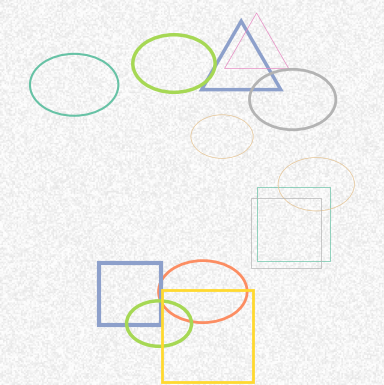[{"shape": "oval", "thickness": 1.5, "radius": 0.57, "center": [0.193, 0.78]}, {"shape": "square", "thickness": 0.5, "radius": 0.48, "center": [0.762, 0.418]}, {"shape": "oval", "thickness": 2, "radius": 0.58, "center": [0.527, 0.243]}, {"shape": "triangle", "thickness": 2.5, "radius": 0.59, "center": [0.626, 0.826]}, {"shape": "square", "thickness": 3, "radius": 0.4, "center": [0.337, 0.236]}, {"shape": "triangle", "thickness": 0.5, "radius": 0.48, "center": [0.667, 0.87]}, {"shape": "oval", "thickness": 2.5, "radius": 0.53, "center": [0.452, 0.835]}, {"shape": "oval", "thickness": 2.5, "radius": 0.42, "center": [0.413, 0.16]}, {"shape": "square", "thickness": 2, "radius": 0.59, "center": [0.539, 0.128]}, {"shape": "oval", "thickness": 0.5, "radius": 0.4, "center": [0.577, 0.645]}, {"shape": "oval", "thickness": 0.5, "radius": 0.5, "center": [0.821, 0.521]}, {"shape": "oval", "thickness": 2, "radius": 0.56, "center": [0.76, 0.741]}, {"shape": "square", "thickness": 0.5, "radius": 0.45, "center": [0.742, 0.394]}]